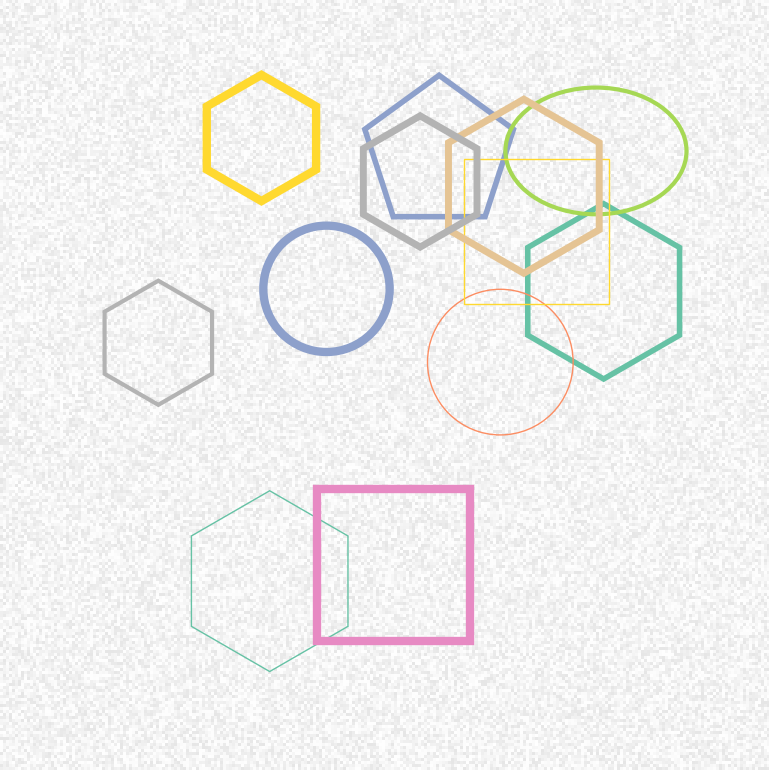[{"shape": "hexagon", "thickness": 0.5, "radius": 0.59, "center": [0.35, 0.245]}, {"shape": "hexagon", "thickness": 2, "radius": 0.57, "center": [0.784, 0.622]}, {"shape": "circle", "thickness": 0.5, "radius": 0.47, "center": [0.65, 0.53]}, {"shape": "pentagon", "thickness": 2, "radius": 0.51, "center": [0.57, 0.801]}, {"shape": "circle", "thickness": 3, "radius": 0.41, "center": [0.424, 0.625]}, {"shape": "square", "thickness": 3, "radius": 0.49, "center": [0.511, 0.266]}, {"shape": "oval", "thickness": 1.5, "radius": 0.59, "center": [0.774, 0.804]}, {"shape": "square", "thickness": 0.5, "radius": 0.47, "center": [0.696, 0.699]}, {"shape": "hexagon", "thickness": 3, "radius": 0.41, "center": [0.34, 0.821]}, {"shape": "hexagon", "thickness": 2.5, "radius": 0.57, "center": [0.68, 0.758]}, {"shape": "hexagon", "thickness": 2.5, "radius": 0.43, "center": [0.546, 0.764]}, {"shape": "hexagon", "thickness": 1.5, "radius": 0.4, "center": [0.206, 0.555]}]